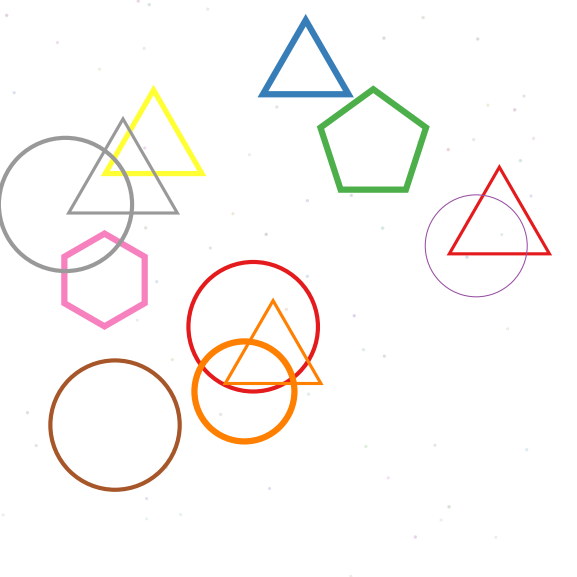[{"shape": "triangle", "thickness": 1.5, "radius": 0.5, "center": [0.865, 0.61]}, {"shape": "circle", "thickness": 2, "radius": 0.56, "center": [0.438, 0.433]}, {"shape": "triangle", "thickness": 3, "radius": 0.43, "center": [0.529, 0.879]}, {"shape": "pentagon", "thickness": 3, "radius": 0.48, "center": [0.646, 0.748]}, {"shape": "circle", "thickness": 0.5, "radius": 0.44, "center": [0.825, 0.573]}, {"shape": "circle", "thickness": 3, "radius": 0.43, "center": [0.423, 0.321]}, {"shape": "triangle", "thickness": 1.5, "radius": 0.48, "center": [0.473, 0.383]}, {"shape": "triangle", "thickness": 2.5, "radius": 0.48, "center": [0.266, 0.747]}, {"shape": "circle", "thickness": 2, "radius": 0.56, "center": [0.199, 0.263]}, {"shape": "hexagon", "thickness": 3, "radius": 0.4, "center": [0.181, 0.514]}, {"shape": "triangle", "thickness": 1.5, "radius": 0.54, "center": [0.213, 0.685]}, {"shape": "circle", "thickness": 2, "radius": 0.58, "center": [0.113, 0.645]}]